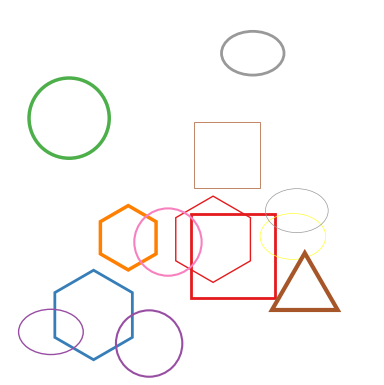[{"shape": "hexagon", "thickness": 1, "radius": 0.56, "center": [0.553, 0.379]}, {"shape": "square", "thickness": 2, "radius": 0.55, "center": [0.606, 0.336]}, {"shape": "hexagon", "thickness": 2, "radius": 0.58, "center": [0.243, 0.182]}, {"shape": "circle", "thickness": 2.5, "radius": 0.52, "center": [0.18, 0.693]}, {"shape": "oval", "thickness": 1, "radius": 0.42, "center": [0.132, 0.138]}, {"shape": "circle", "thickness": 1.5, "radius": 0.43, "center": [0.387, 0.108]}, {"shape": "hexagon", "thickness": 2.5, "radius": 0.42, "center": [0.333, 0.382]}, {"shape": "oval", "thickness": 0.5, "radius": 0.43, "center": [0.761, 0.386]}, {"shape": "square", "thickness": 0.5, "radius": 0.43, "center": [0.591, 0.598]}, {"shape": "triangle", "thickness": 3, "radius": 0.49, "center": [0.792, 0.244]}, {"shape": "circle", "thickness": 1.5, "radius": 0.44, "center": [0.436, 0.371]}, {"shape": "oval", "thickness": 0.5, "radius": 0.41, "center": [0.771, 0.453]}, {"shape": "oval", "thickness": 2, "radius": 0.41, "center": [0.657, 0.862]}]